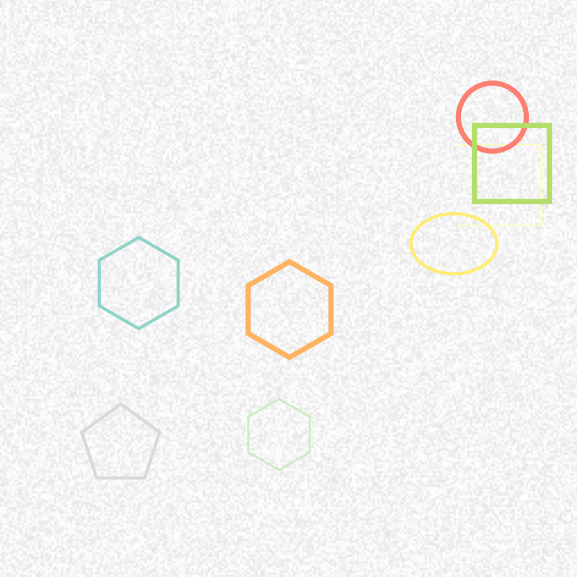[{"shape": "hexagon", "thickness": 1.5, "radius": 0.39, "center": [0.24, 0.509]}, {"shape": "square", "thickness": 0.5, "radius": 0.35, "center": [0.865, 0.679]}, {"shape": "circle", "thickness": 2.5, "radius": 0.29, "center": [0.853, 0.796]}, {"shape": "hexagon", "thickness": 2.5, "radius": 0.41, "center": [0.501, 0.463]}, {"shape": "square", "thickness": 2.5, "radius": 0.33, "center": [0.886, 0.716]}, {"shape": "pentagon", "thickness": 1.5, "radius": 0.35, "center": [0.209, 0.229]}, {"shape": "hexagon", "thickness": 1, "radius": 0.31, "center": [0.483, 0.247]}, {"shape": "oval", "thickness": 1.5, "radius": 0.37, "center": [0.786, 0.577]}]